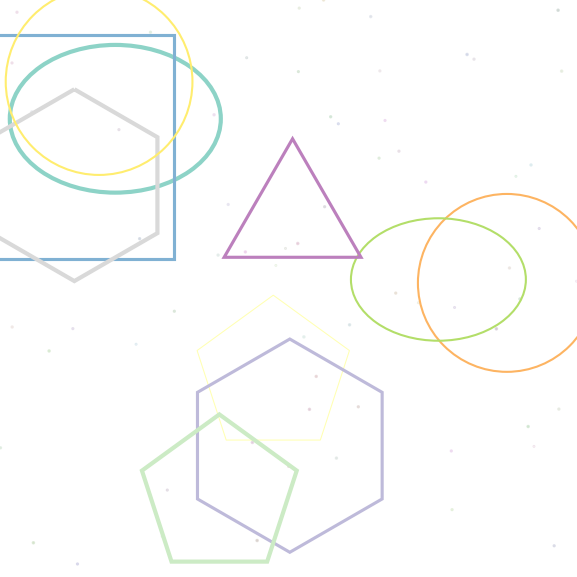[{"shape": "oval", "thickness": 2, "radius": 0.91, "center": [0.2, 0.793]}, {"shape": "pentagon", "thickness": 0.5, "radius": 0.69, "center": [0.473, 0.349]}, {"shape": "hexagon", "thickness": 1.5, "radius": 0.92, "center": [0.502, 0.227]}, {"shape": "square", "thickness": 1.5, "radius": 0.97, "center": [0.108, 0.745]}, {"shape": "circle", "thickness": 1, "radius": 0.77, "center": [0.878, 0.509]}, {"shape": "oval", "thickness": 1, "radius": 0.76, "center": [0.759, 0.515]}, {"shape": "hexagon", "thickness": 2, "radius": 0.83, "center": [0.129, 0.678]}, {"shape": "triangle", "thickness": 1.5, "radius": 0.68, "center": [0.507, 0.622]}, {"shape": "pentagon", "thickness": 2, "radius": 0.7, "center": [0.38, 0.141]}, {"shape": "circle", "thickness": 1, "radius": 0.81, "center": [0.172, 0.858]}]